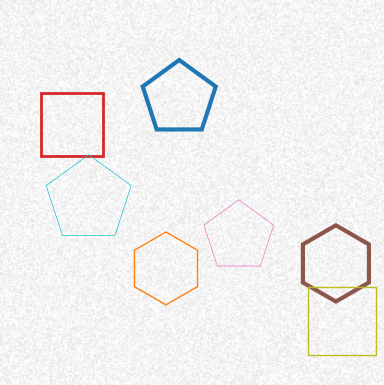[{"shape": "pentagon", "thickness": 3, "radius": 0.5, "center": [0.466, 0.744]}, {"shape": "hexagon", "thickness": 1, "radius": 0.47, "center": [0.431, 0.303]}, {"shape": "square", "thickness": 2, "radius": 0.41, "center": [0.186, 0.676]}, {"shape": "hexagon", "thickness": 3, "radius": 0.5, "center": [0.873, 0.316]}, {"shape": "pentagon", "thickness": 0.5, "radius": 0.48, "center": [0.62, 0.386]}, {"shape": "square", "thickness": 1, "radius": 0.44, "center": [0.888, 0.167]}, {"shape": "pentagon", "thickness": 0.5, "radius": 0.58, "center": [0.23, 0.482]}]